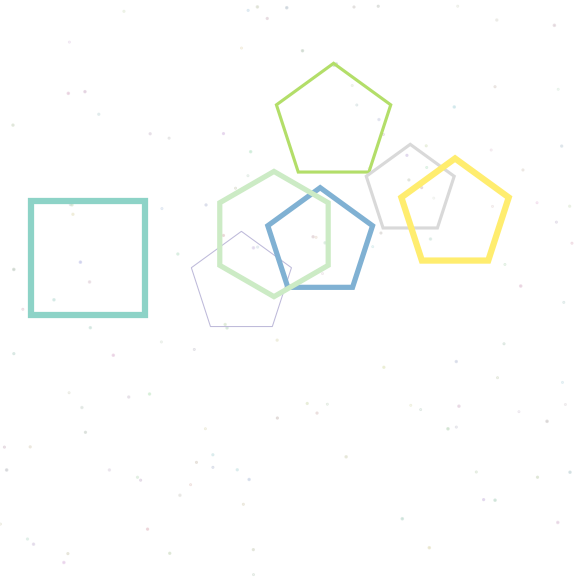[{"shape": "square", "thickness": 3, "radius": 0.5, "center": [0.152, 0.552]}, {"shape": "pentagon", "thickness": 0.5, "radius": 0.46, "center": [0.418, 0.507]}, {"shape": "pentagon", "thickness": 2.5, "radius": 0.48, "center": [0.554, 0.579]}, {"shape": "pentagon", "thickness": 1.5, "radius": 0.52, "center": [0.578, 0.785]}, {"shape": "pentagon", "thickness": 1.5, "radius": 0.4, "center": [0.71, 0.669]}, {"shape": "hexagon", "thickness": 2.5, "radius": 0.54, "center": [0.474, 0.594]}, {"shape": "pentagon", "thickness": 3, "radius": 0.49, "center": [0.788, 0.627]}]